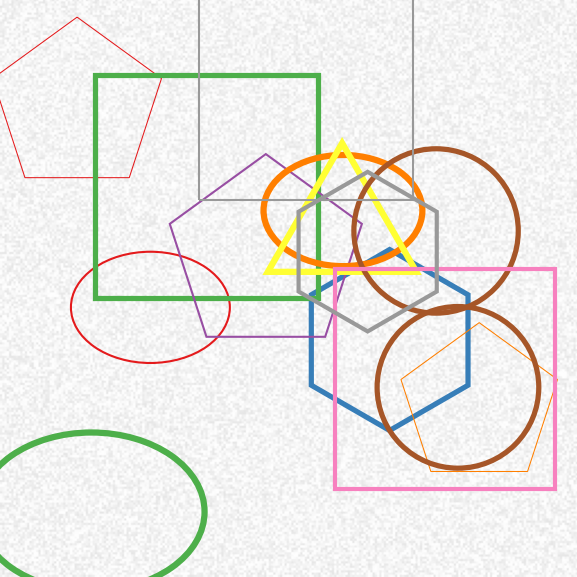[{"shape": "oval", "thickness": 1, "radius": 0.69, "center": [0.26, 0.467]}, {"shape": "pentagon", "thickness": 0.5, "radius": 0.77, "center": [0.134, 0.816]}, {"shape": "hexagon", "thickness": 2.5, "radius": 0.78, "center": [0.675, 0.41]}, {"shape": "square", "thickness": 2.5, "radius": 0.96, "center": [0.357, 0.677]}, {"shape": "oval", "thickness": 3, "radius": 0.98, "center": [0.158, 0.113]}, {"shape": "pentagon", "thickness": 1, "radius": 0.87, "center": [0.46, 0.557]}, {"shape": "oval", "thickness": 3, "radius": 0.69, "center": [0.594, 0.635]}, {"shape": "pentagon", "thickness": 0.5, "radius": 0.71, "center": [0.83, 0.298]}, {"shape": "triangle", "thickness": 3, "radius": 0.74, "center": [0.592, 0.603]}, {"shape": "circle", "thickness": 2.5, "radius": 0.71, "center": [0.755, 0.599]}, {"shape": "circle", "thickness": 2.5, "radius": 0.7, "center": [0.793, 0.328]}, {"shape": "square", "thickness": 2, "radius": 0.95, "center": [0.77, 0.342]}, {"shape": "square", "thickness": 1, "radius": 0.93, "center": [0.53, 0.839]}, {"shape": "hexagon", "thickness": 2, "radius": 0.69, "center": [0.637, 0.563]}]